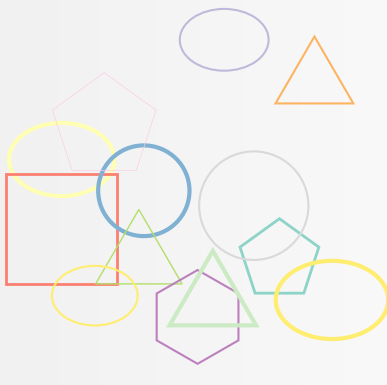[{"shape": "pentagon", "thickness": 2, "radius": 0.53, "center": [0.721, 0.325]}, {"shape": "oval", "thickness": 3, "radius": 0.68, "center": [0.159, 0.586]}, {"shape": "oval", "thickness": 1.5, "radius": 0.57, "center": [0.579, 0.897]}, {"shape": "square", "thickness": 2, "radius": 0.72, "center": [0.158, 0.406]}, {"shape": "circle", "thickness": 3, "radius": 0.59, "center": [0.371, 0.505]}, {"shape": "triangle", "thickness": 1.5, "radius": 0.58, "center": [0.811, 0.789]}, {"shape": "triangle", "thickness": 1, "radius": 0.64, "center": [0.358, 0.327]}, {"shape": "pentagon", "thickness": 0.5, "radius": 0.7, "center": [0.269, 0.671]}, {"shape": "circle", "thickness": 1.5, "radius": 0.7, "center": [0.655, 0.466]}, {"shape": "hexagon", "thickness": 1.5, "radius": 0.61, "center": [0.51, 0.177]}, {"shape": "triangle", "thickness": 3, "radius": 0.64, "center": [0.549, 0.219]}, {"shape": "oval", "thickness": 3, "radius": 0.73, "center": [0.857, 0.221]}, {"shape": "oval", "thickness": 1.5, "radius": 0.55, "center": [0.245, 0.232]}]